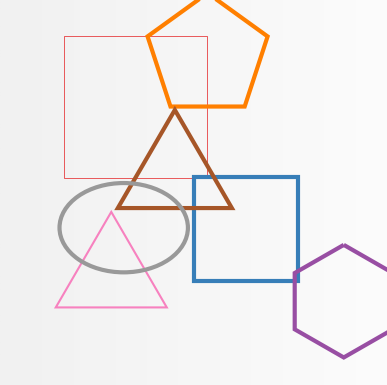[{"shape": "square", "thickness": 0.5, "radius": 0.92, "center": [0.349, 0.722]}, {"shape": "square", "thickness": 3, "radius": 0.67, "center": [0.634, 0.405]}, {"shape": "hexagon", "thickness": 3, "radius": 0.73, "center": [0.887, 0.218]}, {"shape": "pentagon", "thickness": 3, "radius": 0.81, "center": [0.536, 0.855]}, {"shape": "triangle", "thickness": 3, "radius": 0.85, "center": [0.451, 0.545]}, {"shape": "triangle", "thickness": 1.5, "radius": 0.83, "center": [0.287, 0.284]}, {"shape": "oval", "thickness": 3, "radius": 0.83, "center": [0.319, 0.409]}]